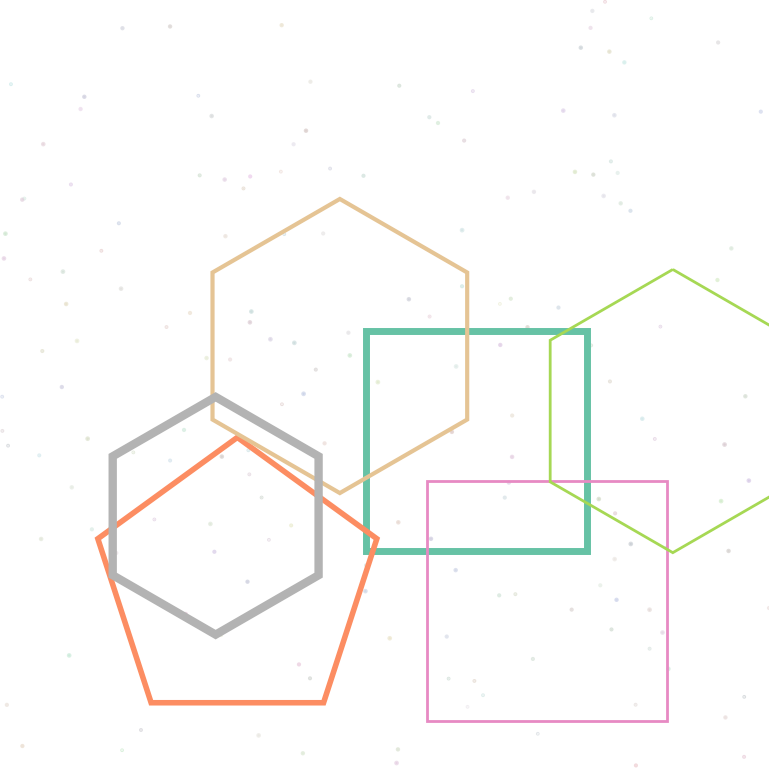[{"shape": "square", "thickness": 2.5, "radius": 0.71, "center": [0.619, 0.427]}, {"shape": "pentagon", "thickness": 2, "radius": 0.95, "center": [0.308, 0.241]}, {"shape": "square", "thickness": 1, "radius": 0.78, "center": [0.71, 0.22]}, {"shape": "hexagon", "thickness": 1, "radius": 0.92, "center": [0.874, 0.466]}, {"shape": "hexagon", "thickness": 1.5, "radius": 0.95, "center": [0.441, 0.551]}, {"shape": "hexagon", "thickness": 3, "radius": 0.77, "center": [0.28, 0.33]}]